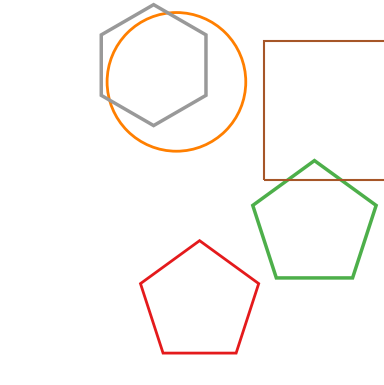[{"shape": "pentagon", "thickness": 2, "radius": 0.81, "center": [0.518, 0.213]}, {"shape": "pentagon", "thickness": 2.5, "radius": 0.84, "center": [0.817, 0.414]}, {"shape": "circle", "thickness": 2, "radius": 0.9, "center": [0.458, 0.787]}, {"shape": "square", "thickness": 1.5, "radius": 0.9, "center": [0.865, 0.713]}, {"shape": "hexagon", "thickness": 2.5, "radius": 0.79, "center": [0.399, 0.831]}]